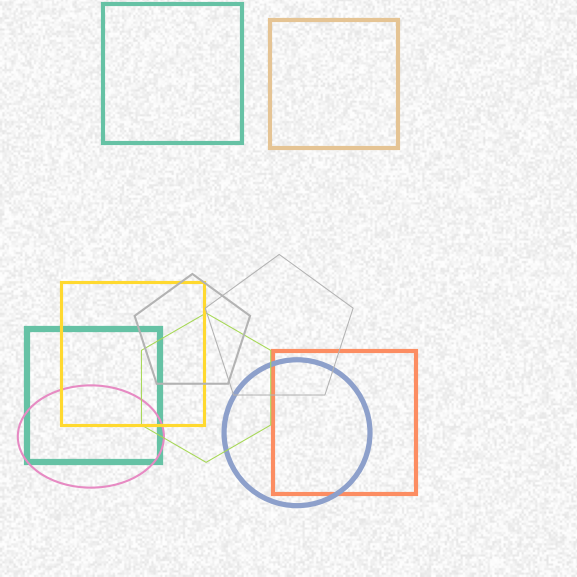[{"shape": "square", "thickness": 2, "radius": 0.6, "center": [0.299, 0.872]}, {"shape": "square", "thickness": 3, "radius": 0.58, "center": [0.162, 0.314]}, {"shape": "square", "thickness": 2, "radius": 0.62, "center": [0.596, 0.268]}, {"shape": "circle", "thickness": 2.5, "radius": 0.63, "center": [0.514, 0.25]}, {"shape": "oval", "thickness": 1, "radius": 0.63, "center": [0.157, 0.243]}, {"shape": "hexagon", "thickness": 0.5, "radius": 0.65, "center": [0.357, 0.328]}, {"shape": "square", "thickness": 1.5, "radius": 0.62, "center": [0.23, 0.387]}, {"shape": "square", "thickness": 2, "radius": 0.55, "center": [0.578, 0.854]}, {"shape": "pentagon", "thickness": 1, "radius": 0.53, "center": [0.333, 0.42]}, {"shape": "pentagon", "thickness": 0.5, "radius": 0.67, "center": [0.483, 0.424]}]